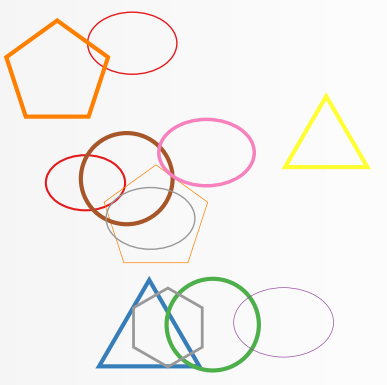[{"shape": "oval", "thickness": 1.5, "radius": 0.51, "center": [0.221, 0.525]}, {"shape": "oval", "thickness": 1, "radius": 0.58, "center": [0.341, 0.888]}, {"shape": "triangle", "thickness": 3, "radius": 0.75, "center": [0.385, 0.123]}, {"shape": "circle", "thickness": 3, "radius": 0.6, "center": [0.549, 0.157]}, {"shape": "oval", "thickness": 0.5, "radius": 0.64, "center": [0.732, 0.163]}, {"shape": "pentagon", "thickness": 0.5, "radius": 0.7, "center": [0.402, 0.431]}, {"shape": "pentagon", "thickness": 3, "radius": 0.69, "center": [0.148, 0.809]}, {"shape": "triangle", "thickness": 3, "radius": 0.61, "center": [0.842, 0.627]}, {"shape": "circle", "thickness": 3, "radius": 0.59, "center": [0.327, 0.536]}, {"shape": "oval", "thickness": 2.5, "radius": 0.62, "center": [0.533, 0.604]}, {"shape": "hexagon", "thickness": 2, "radius": 0.51, "center": [0.433, 0.149]}, {"shape": "oval", "thickness": 1, "radius": 0.57, "center": [0.388, 0.433]}]